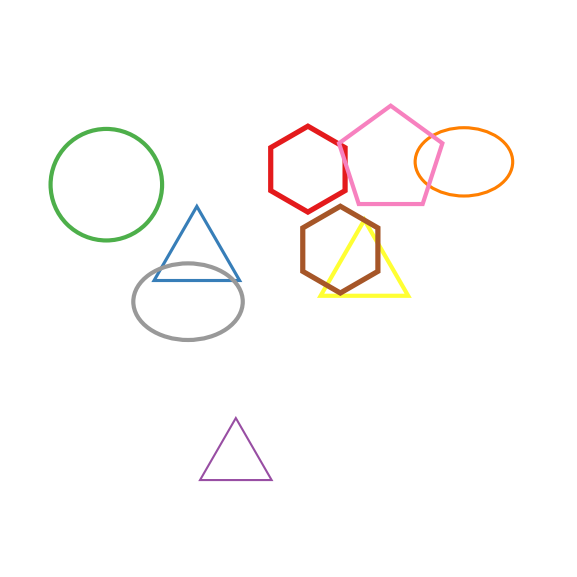[{"shape": "hexagon", "thickness": 2.5, "radius": 0.37, "center": [0.533, 0.706]}, {"shape": "triangle", "thickness": 1.5, "radius": 0.43, "center": [0.341, 0.556]}, {"shape": "circle", "thickness": 2, "radius": 0.48, "center": [0.184, 0.679]}, {"shape": "triangle", "thickness": 1, "radius": 0.36, "center": [0.408, 0.204]}, {"shape": "oval", "thickness": 1.5, "radius": 0.42, "center": [0.803, 0.719]}, {"shape": "triangle", "thickness": 2, "radius": 0.44, "center": [0.631, 0.531]}, {"shape": "hexagon", "thickness": 2.5, "radius": 0.38, "center": [0.589, 0.567]}, {"shape": "pentagon", "thickness": 2, "radius": 0.47, "center": [0.677, 0.722]}, {"shape": "oval", "thickness": 2, "radius": 0.47, "center": [0.326, 0.477]}]